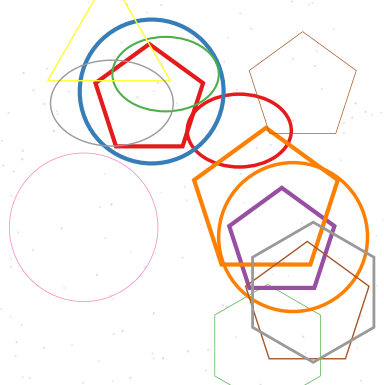[{"shape": "pentagon", "thickness": 3, "radius": 0.73, "center": [0.388, 0.739]}, {"shape": "oval", "thickness": 2.5, "radius": 0.68, "center": [0.621, 0.661]}, {"shape": "circle", "thickness": 3, "radius": 0.93, "center": [0.394, 0.762]}, {"shape": "hexagon", "thickness": 0.5, "radius": 0.79, "center": [0.695, 0.103]}, {"shape": "oval", "thickness": 1.5, "radius": 0.69, "center": [0.43, 0.807]}, {"shape": "pentagon", "thickness": 3, "radius": 0.72, "center": [0.732, 0.368]}, {"shape": "pentagon", "thickness": 3, "radius": 0.98, "center": [0.691, 0.472]}, {"shape": "circle", "thickness": 2.5, "radius": 0.97, "center": [0.761, 0.384]}, {"shape": "triangle", "thickness": 1, "radius": 0.92, "center": [0.283, 0.882]}, {"shape": "pentagon", "thickness": 0.5, "radius": 0.73, "center": [0.786, 0.772]}, {"shape": "pentagon", "thickness": 1, "radius": 0.84, "center": [0.798, 0.204]}, {"shape": "circle", "thickness": 0.5, "radius": 0.96, "center": [0.217, 0.41]}, {"shape": "hexagon", "thickness": 2, "radius": 0.91, "center": [0.814, 0.241]}, {"shape": "oval", "thickness": 1, "radius": 0.8, "center": [0.291, 0.732]}]